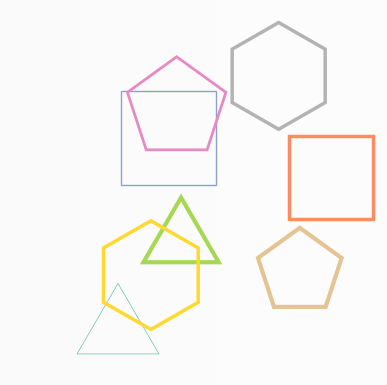[{"shape": "triangle", "thickness": 0.5, "radius": 0.61, "center": [0.305, 0.142]}, {"shape": "square", "thickness": 2.5, "radius": 0.54, "center": [0.855, 0.539]}, {"shape": "square", "thickness": 1, "radius": 0.61, "center": [0.436, 0.642]}, {"shape": "pentagon", "thickness": 2, "radius": 0.67, "center": [0.456, 0.719]}, {"shape": "triangle", "thickness": 3, "radius": 0.56, "center": [0.467, 0.375]}, {"shape": "hexagon", "thickness": 2.5, "radius": 0.71, "center": [0.389, 0.285]}, {"shape": "pentagon", "thickness": 3, "radius": 0.57, "center": [0.774, 0.295]}, {"shape": "hexagon", "thickness": 2.5, "radius": 0.69, "center": [0.719, 0.803]}]